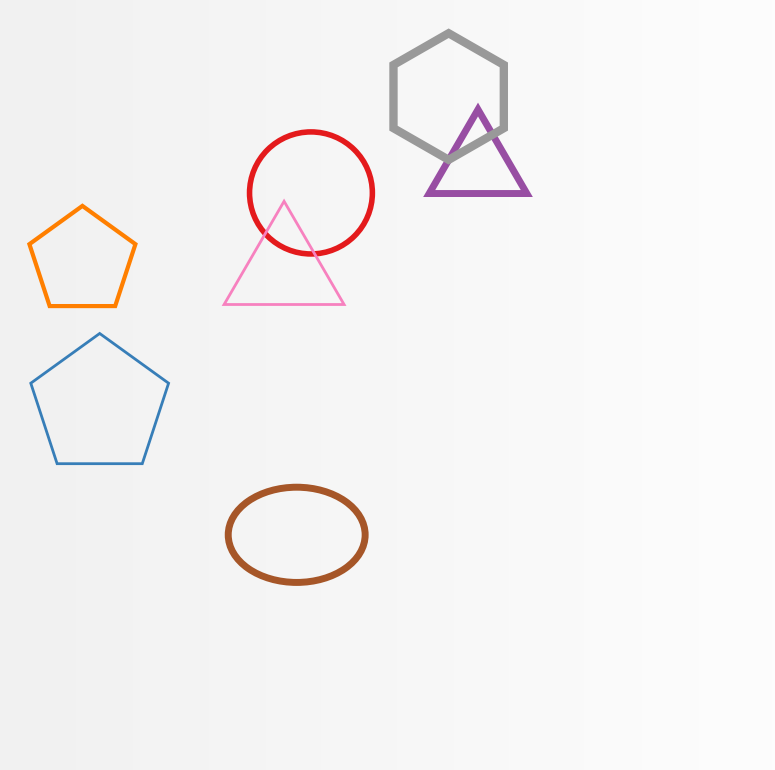[{"shape": "circle", "thickness": 2, "radius": 0.4, "center": [0.401, 0.749]}, {"shape": "pentagon", "thickness": 1, "radius": 0.47, "center": [0.129, 0.473]}, {"shape": "triangle", "thickness": 2.5, "radius": 0.36, "center": [0.617, 0.785]}, {"shape": "pentagon", "thickness": 1.5, "radius": 0.36, "center": [0.106, 0.661]}, {"shape": "oval", "thickness": 2.5, "radius": 0.44, "center": [0.383, 0.305]}, {"shape": "triangle", "thickness": 1, "radius": 0.45, "center": [0.367, 0.649]}, {"shape": "hexagon", "thickness": 3, "radius": 0.41, "center": [0.579, 0.875]}]